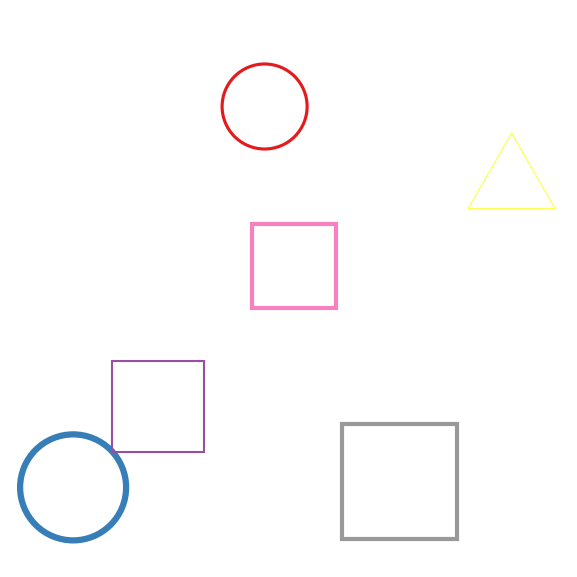[{"shape": "circle", "thickness": 1.5, "radius": 0.37, "center": [0.458, 0.815]}, {"shape": "circle", "thickness": 3, "radius": 0.46, "center": [0.127, 0.155]}, {"shape": "square", "thickness": 1, "radius": 0.39, "center": [0.274, 0.295]}, {"shape": "triangle", "thickness": 0.5, "radius": 0.44, "center": [0.886, 0.681]}, {"shape": "square", "thickness": 2, "radius": 0.36, "center": [0.509, 0.538]}, {"shape": "square", "thickness": 2, "radius": 0.5, "center": [0.691, 0.166]}]